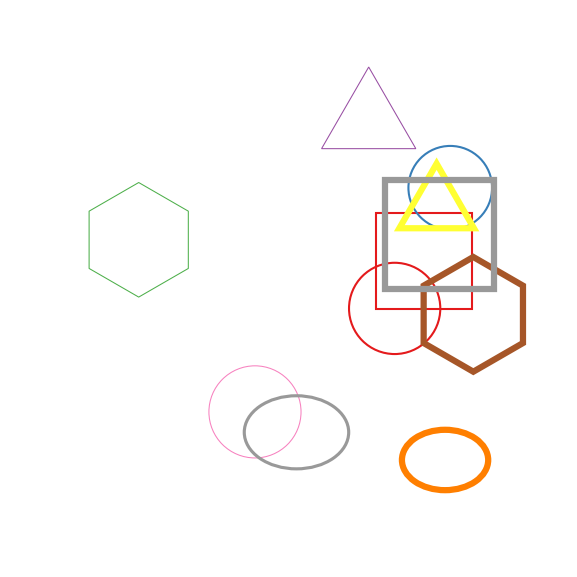[{"shape": "square", "thickness": 1, "radius": 0.42, "center": [0.735, 0.547]}, {"shape": "circle", "thickness": 1, "radius": 0.4, "center": [0.683, 0.465]}, {"shape": "circle", "thickness": 1, "radius": 0.36, "center": [0.78, 0.674]}, {"shape": "hexagon", "thickness": 0.5, "radius": 0.5, "center": [0.24, 0.584]}, {"shape": "triangle", "thickness": 0.5, "radius": 0.47, "center": [0.638, 0.789]}, {"shape": "oval", "thickness": 3, "radius": 0.37, "center": [0.771, 0.203]}, {"shape": "triangle", "thickness": 3, "radius": 0.37, "center": [0.756, 0.641]}, {"shape": "hexagon", "thickness": 3, "radius": 0.5, "center": [0.82, 0.455]}, {"shape": "circle", "thickness": 0.5, "radius": 0.4, "center": [0.442, 0.286]}, {"shape": "oval", "thickness": 1.5, "radius": 0.45, "center": [0.513, 0.251]}, {"shape": "square", "thickness": 3, "radius": 0.47, "center": [0.761, 0.593]}]